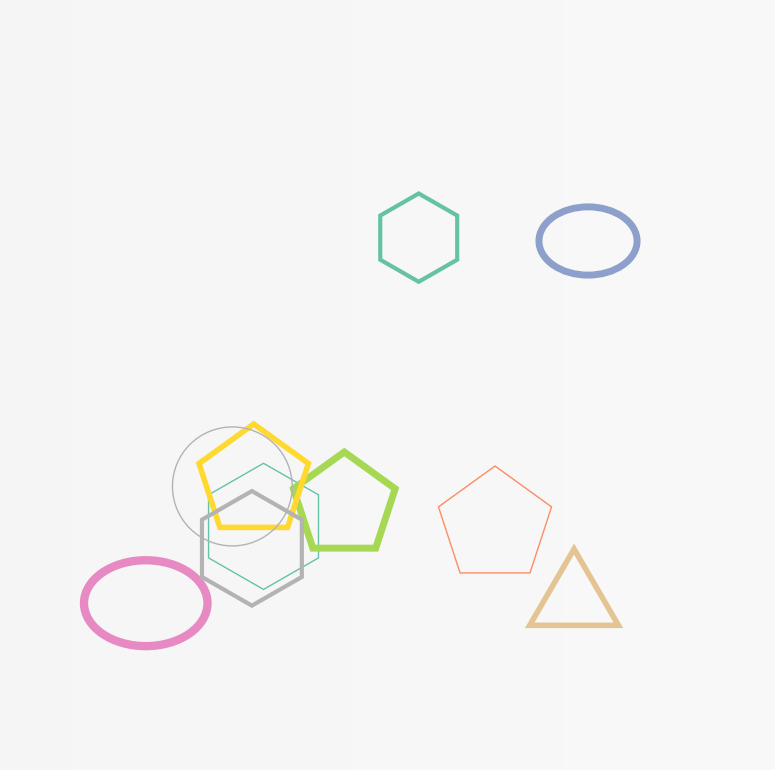[{"shape": "hexagon", "thickness": 0.5, "radius": 0.41, "center": [0.34, 0.316]}, {"shape": "hexagon", "thickness": 1.5, "radius": 0.29, "center": [0.54, 0.691]}, {"shape": "pentagon", "thickness": 0.5, "radius": 0.38, "center": [0.639, 0.318]}, {"shape": "oval", "thickness": 2.5, "radius": 0.32, "center": [0.759, 0.687]}, {"shape": "oval", "thickness": 3, "radius": 0.4, "center": [0.188, 0.217]}, {"shape": "pentagon", "thickness": 2.5, "radius": 0.35, "center": [0.444, 0.344]}, {"shape": "pentagon", "thickness": 2, "radius": 0.37, "center": [0.327, 0.375]}, {"shape": "triangle", "thickness": 2, "radius": 0.33, "center": [0.741, 0.221]}, {"shape": "circle", "thickness": 0.5, "radius": 0.39, "center": [0.3, 0.368]}, {"shape": "hexagon", "thickness": 1.5, "radius": 0.37, "center": [0.325, 0.288]}]